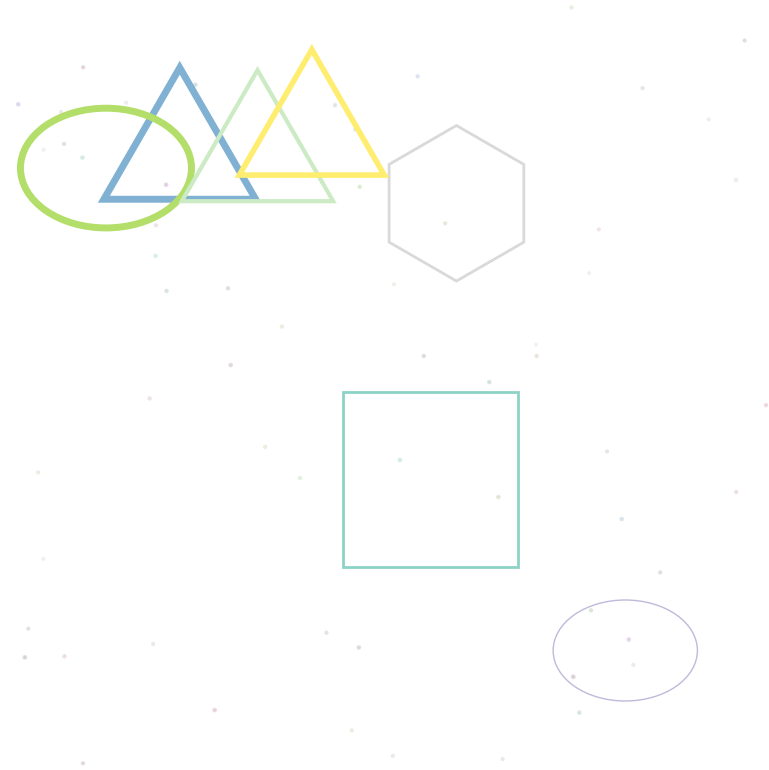[{"shape": "square", "thickness": 1, "radius": 0.57, "center": [0.559, 0.377]}, {"shape": "oval", "thickness": 0.5, "radius": 0.47, "center": [0.812, 0.155]}, {"shape": "triangle", "thickness": 2.5, "radius": 0.57, "center": [0.233, 0.798]}, {"shape": "oval", "thickness": 2.5, "radius": 0.56, "center": [0.138, 0.782]}, {"shape": "hexagon", "thickness": 1, "radius": 0.5, "center": [0.593, 0.736]}, {"shape": "triangle", "thickness": 1.5, "radius": 0.57, "center": [0.334, 0.795]}, {"shape": "triangle", "thickness": 2, "radius": 0.54, "center": [0.405, 0.827]}]